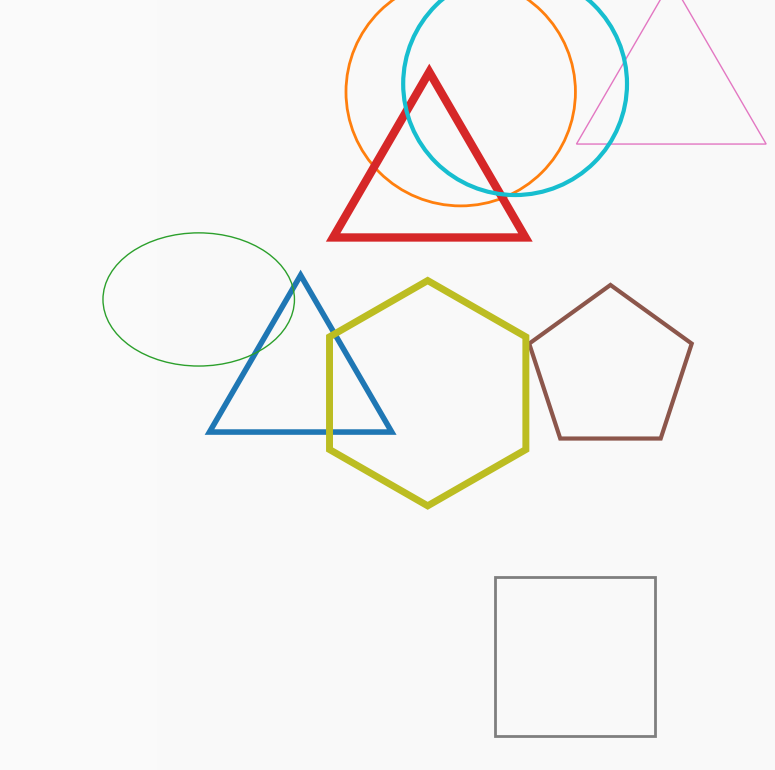[{"shape": "triangle", "thickness": 2, "radius": 0.68, "center": [0.388, 0.507]}, {"shape": "circle", "thickness": 1, "radius": 0.74, "center": [0.594, 0.881]}, {"shape": "oval", "thickness": 0.5, "radius": 0.62, "center": [0.256, 0.611]}, {"shape": "triangle", "thickness": 3, "radius": 0.72, "center": [0.554, 0.763]}, {"shape": "pentagon", "thickness": 1.5, "radius": 0.55, "center": [0.788, 0.52]}, {"shape": "triangle", "thickness": 0.5, "radius": 0.71, "center": [0.866, 0.884]}, {"shape": "square", "thickness": 1, "radius": 0.52, "center": [0.742, 0.148]}, {"shape": "hexagon", "thickness": 2.5, "radius": 0.73, "center": [0.552, 0.489]}, {"shape": "circle", "thickness": 1.5, "radius": 0.72, "center": [0.665, 0.891]}]